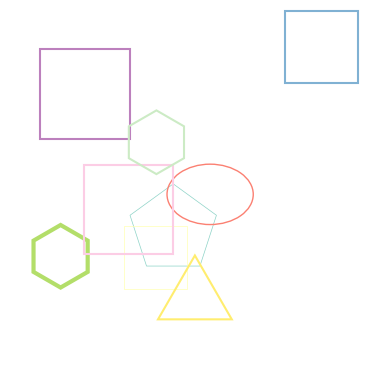[{"shape": "pentagon", "thickness": 0.5, "radius": 0.59, "center": [0.45, 0.404]}, {"shape": "square", "thickness": 0.5, "radius": 0.41, "center": [0.404, 0.332]}, {"shape": "oval", "thickness": 1, "radius": 0.56, "center": [0.546, 0.495]}, {"shape": "square", "thickness": 1.5, "radius": 0.47, "center": [0.835, 0.878]}, {"shape": "hexagon", "thickness": 3, "radius": 0.41, "center": [0.157, 0.334]}, {"shape": "square", "thickness": 1.5, "radius": 0.58, "center": [0.334, 0.457]}, {"shape": "square", "thickness": 1.5, "radius": 0.58, "center": [0.222, 0.755]}, {"shape": "hexagon", "thickness": 1.5, "radius": 0.41, "center": [0.406, 0.631]}, {"shape": "triangle", "thickness": 1.5, "radius": 0.55, "center": [0.506, 0.226]}]